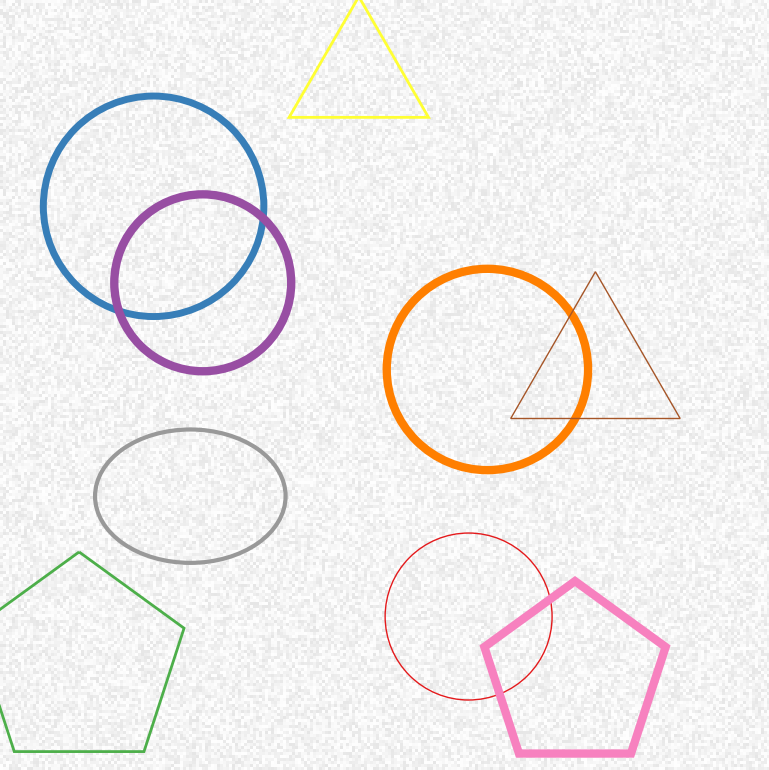[{"shape": "circle", "thickness": 0.5, "radius": 0.54, "center": [0.609, 0.199]}, {"shape": "circle", "thickness": 2.5, "radius": 0.72, "center": [0.199, 0.732]}, {"shape": "pentagon", "thickness": 1, "radius": 0.72, "center": [0.103, 0.14]}, {"shape": "circle", "thickness": 3, "radius": 0.57, "center": [0.263, 0.633]}, {"shape": "circle", "thickness": 3, "radius": 0.65, "center": [0.633, 0.52]}, {"shape": "triangle", "thickness": 1, "radius": 0.52, "center": [0.466, 0.9]}, {"shape": "triangle", "thickness": 0.5, "radius": 0.64, "center": [0.773, 0.52]}, {"shape": "pentagon", "thickness": 3, "radius": 0.62, "center": [0.747, 0.122]}, {"shape": "oval", "thickness": 1.5, "radius": 0.62, "center": [0.247, 0.356]}]